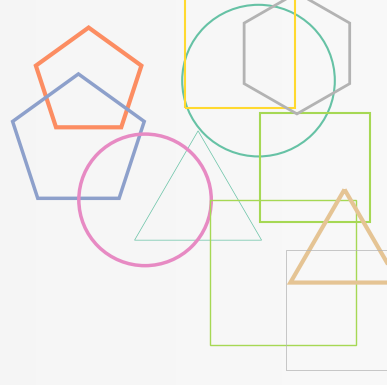[{"shape": "circle", "thickness": 1.5, "radius": 0.98, "center": [0.667, 0.791]}, {"shape": "triangle", "thickness": 0.5, "radius": 0.95, "center": [0.511, 0.471]}, {"shape": "pentagon", "thickness": 3, "radius": 0.72, "center": [0.229, 0.785]}, {"shape": "pentagon", "thickness": 2.5, "radius": 0.89, "center": [0.202, 0.629]}, {"shape": "circle", "thickness": 2.5, "radius": 0.85, "center": [0.374, 0.481]}, {"shape": "square", "thickness": 1.5, "radius": 0.71, "center": [0.813, 0.564]}, {"shape": "square", "thickness": 1, "radius": 0.94, "center": [0.73, 0.292]}, {"shape": "square", "thickness": 1.5, "radius": 0.71, "center": [0.619, 0.861]}, {"shape": "triangle", "thickness": 3, "radius": 0.81, "center": [0.889, 0.347]}, {"shape": "hexagon", "thickness": 2, "radius": 0.79, "center": [0.766, 0.861]}, {"shape": "square", "thickness": 0.5, "radius": 0.78, "center": [0.894, 0.194]}]